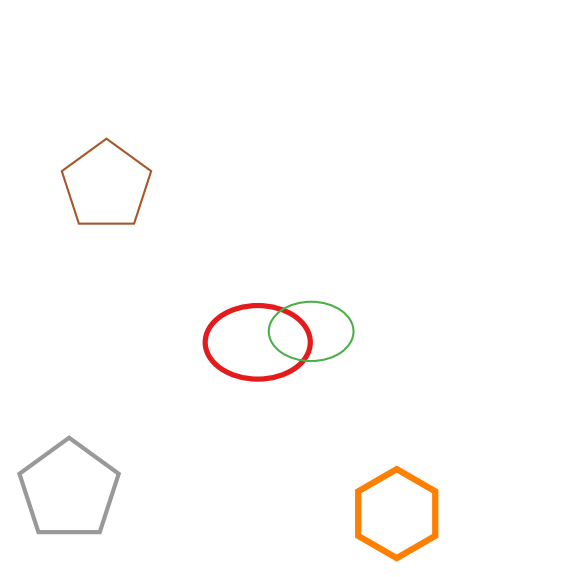[{"shape": "oval", "thickness": 2.5, "radius": 0.46, "center": [0.446, 0.406]}, {"shape": "oval", "thickness": 1, "radius": 0.37, "center": [0.539, 0.425]}, {"shape": "hexagon", "thickness": 3, "radius": 0.39, "center": [0.687, 0.11]}, {"shape": "pentagon", "thickness": 1, "radius": 0.41, "center": [0.184, 0.678]}, {"shape": "pentagon", "thickness": 2, "radius": 0.45, "center": [0.12, 0.151]}]